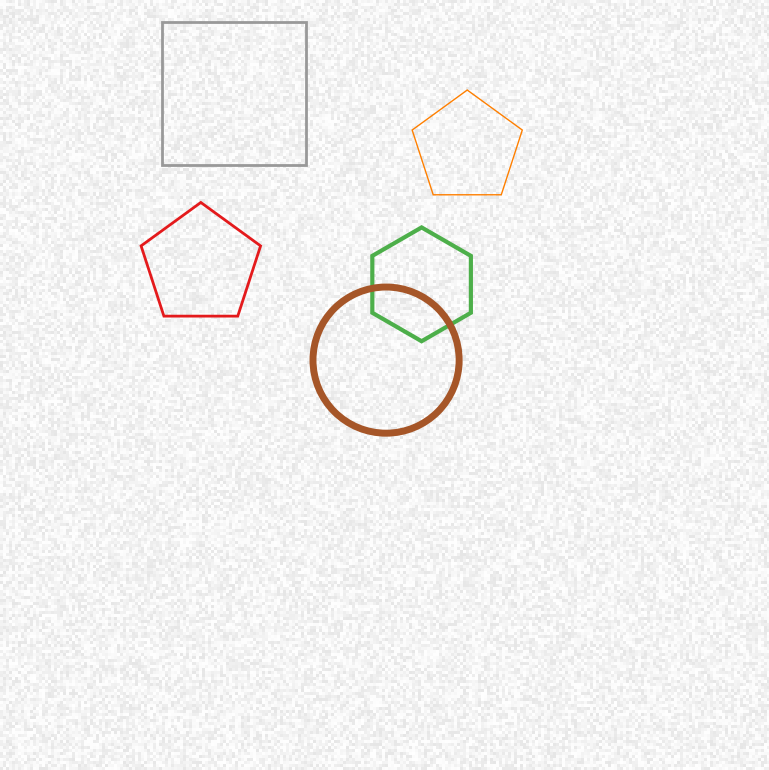[{"shape": "pentagon", "thickness": 1, "radius": 0.41, "center": [0.261, 0.655]}, {"shape": "hexagon", "thickness": 1.5, "radius": 0.37, "center": [0.548, 0.631]}, {"shape": "pentagon", "thickness": 0.5, "radius": 0.38, "center": [0.607, 0.808]}, {"shape": "circle", "thickness": 2.5, "radius": 0.47, "center": [0.501, 0.532]}, {"shape": "square", "thickness": 1, "radius": 0.47, "center": [0.304, 0.878]}]